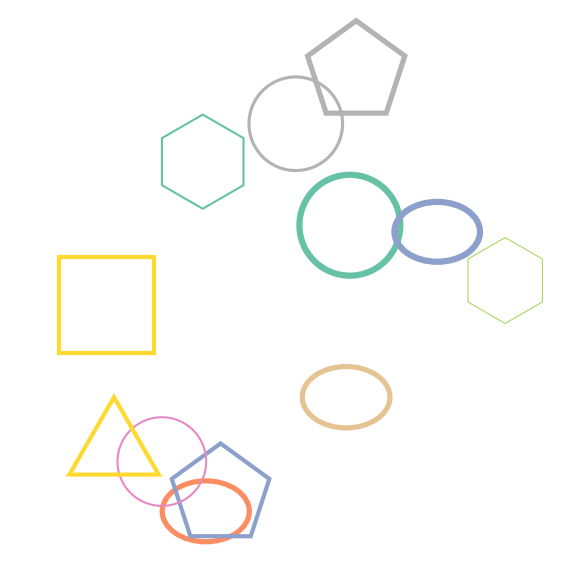[{"shape": "circle", "thickness": 3, "radius": 0.44, "center": [0.606, 0.609]}, {"shape": "hexagon", "thickness": 1, "radius": 0.41, "center": [0.351, 0.719]}, {"shape": "oval", "thickness": 2.5, "radius": 0.38, "center": [0.356, 0.114]}, {"shape": "oval", "thickness": 3, "radius": 0.37, "center": [0.757, 0.598]}, {"shape": "pentagon", "thickness": 2, "radius": 0.44, "center": [0.382, 0.142]}, {"shape": "circle", "thickness": 1, "radius": 0.38, "center": [0.28, 0.2]}, {"shape": "hexagon", "thickness": 0.5, "radius": 0.37, "center": [0.875, 0.513]}, {"shape": "triangle", "thickness": 2, "radius": 0.45, "center": [0.197, 0.222]}, {"shape": "square", "thickness": 2, "radius": 0.41, "center": [0.184, 0.471]}, {"shape": "oval", "thickness": 2.5, "radius": 0.38, "center": [0.599, 0.311]}, {"shape": "pentagon", "thickness": 2.5, "radius": 0.44, "center": [0.617, 0.875]}, {"shape": "circle", "thickness": 1.5, "radius": 0.41, "center": [0.512, 0.785]}]